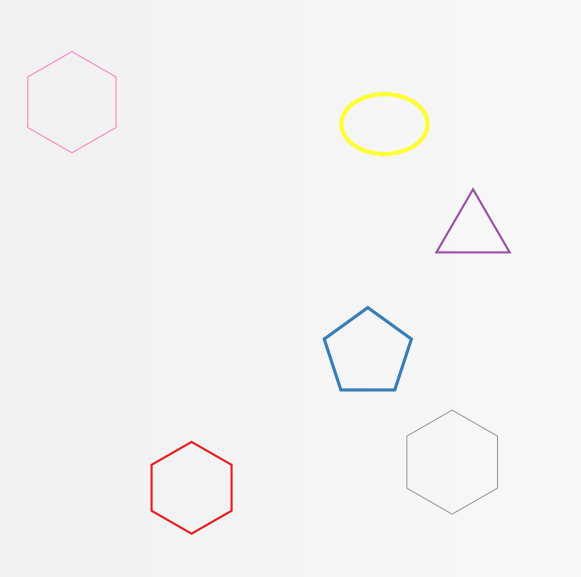[{"shape": "hexagon", "thickness": 1, "radius": 0.4, "center": [0.33, 0.154]}, {"shape": "pentagon", "thickness": 1.5, "radius": 0.39, "center": [0.633, 0.388]}, {"shape": "triangle", "thickness": 1, "radius": 0.36, "center": [0.814, 0.599]}, {"shape": "oval", "thickness": 2, "radius": 0.37, "center": [0.661, 0.784]}, {"shape": "hexagon", "thickness": 0.5, "radius": 0.44, "center": [0.124, 0.822]}, {"shape": "hexagon", "thickness": 0.5, "radius": 0.45, "center": [0.778, 0.199]}]